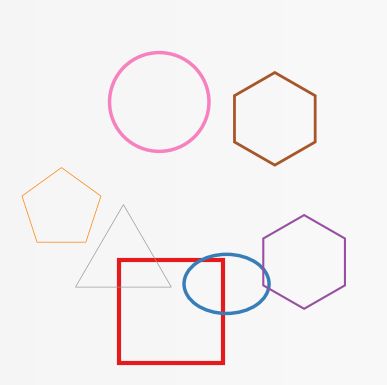[{"shape": "square", "thickness": 3, "radius": 0.67, "center": [0.442, 0.191]}, {"shape": "oval", "thickness": 2.5, "radius": 0.55, "center": [0.585, 0.263]}, {"shape": "hexagon", "thickness": 1.5, "radius": 0.61, "center": [0.785, 0.32]}, {"shape": "pentagon", "thickness": 0.5, "radius": 0.54, "center": [0.159, 0.458]}, {"shape": "hexagon", "thickness": 2, "radius": 0.6, "center": [0.709, 0.691]}, {"shape": "circle", "thickness": 2.5, "radius": 0.64, "center": [0.411, 0.735]}, {"shape": "triangle", "thickness": 0.5, "radius": 0.71, "center": [0.318, 0.326]}]